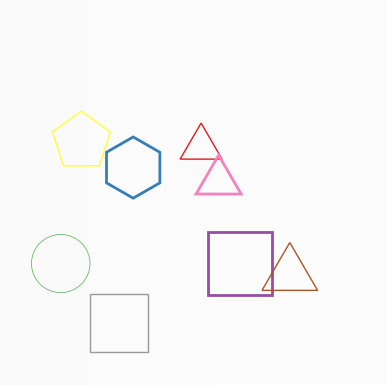[{"shape": "triangle", "thickness": 1, "radius": 0.31, "center": [0.519, 0.618]}, {"shape": "hexagon", "thickness": 2, "radius": 0.4, "center": [0.344, 0.565]}, {"shape": "circle", "thickness": 0.5, "radius": 0.38, "center": [0.157, 0.315]}, {"shape": "square", "thickness": 2, "radius": 0.41, "center": [0.619, 0.316]}, {"shape": "pentagon", "thickness": 1, "radius": 0.39, "center": [0.21, 0.633]}, {"shape": "triangle", "thickness": 1, "radius": 0.41, "center": [0.748, 0.287]}, {"shape": "triangle", "thickness": 2, "radius": 0.34, "center": [0.564, 0.53]}, {"shape": "square", "thickness": 1, "radius": 0.38, "center": [0.307, 0.161]}]